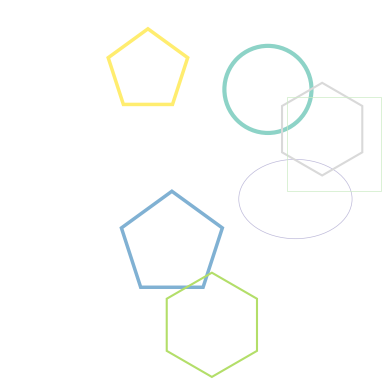[{"shape": "circle", "thickness": 3, "radius": 0.57, "center": [0.696, 0.768]}, {"shape": "oval", "thickness": 0.5, "radius": 0.74, "center": [0.767, 0.483]}, {"shape": "pentagon", "thickness": 2.5, "radius": 0.69, "center": [0.446, 0.365]}, {"shape": "hexagon", "thickness": 1.5, "radius": 0.68, "center": [0.55, 0.156]}, {"shape": "hexagon", "thickness": 1.5, "radius": 0.6, "center": [0.837, 0.665]}, {"shape": "square", "thickness": 0.5, "radius": 0.61, "center": [0.868, 0.627]}, {"shape": "pentagon", "thickness": 2.5, "radius": 0.54, "center": [0.384, 0.817]}]